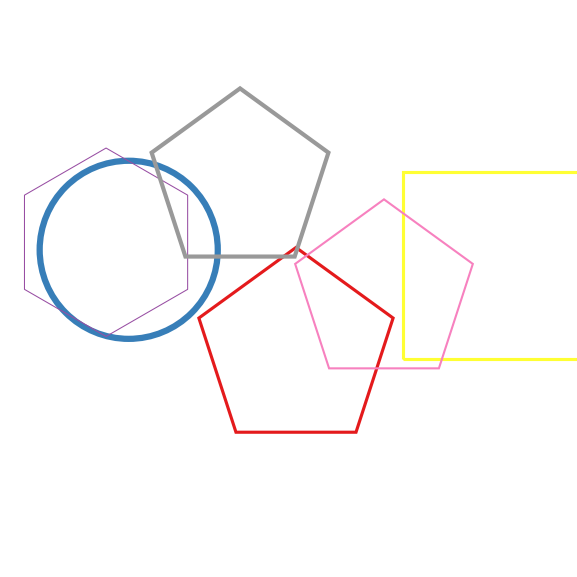[{"shape": "pentagon", "thickness": 1.5, "radius": 0.88, "center": [0.513, 0.394]}, {"shape": "circle", "thickness": 3, "radius": 0.77, "center": [0.223, 0.567]}, {"shape": "hexagon", "thickness": 0.5, "radius": 0.82, "center": [0.184, 0.58]}, {"shape": "square", "thickness": 1.5, "radius": 0.81, "center": [0.859, 0.539]}, {"shape": "pentagon", "thickness": 1, "radius": 0.81, "center": [0.665, 0.492]}, {"shape": "pentagon", "thickness": 2, "radius": 0.8, "center": [0.416, 0.685]}]